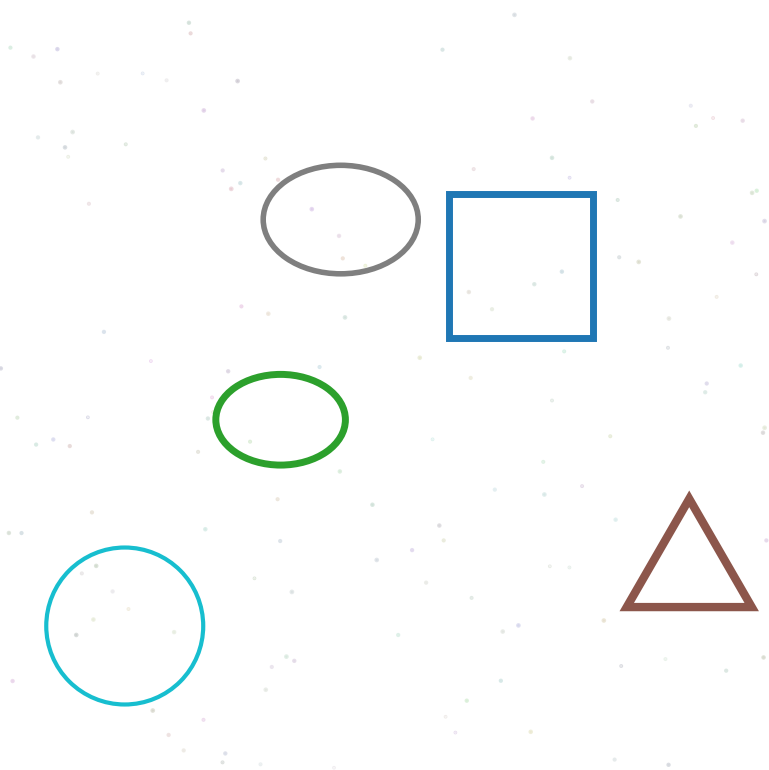[{"shape": "square", "thickness": 2.5, "radius": 0.47, "center": [0.677, 0.654]}, {"shape": "oval", "thickness": 2.5, "radius": 0.42, "center": [0.364, 0.455]}, {"shape": "triangle", "thickness": 3, "radius": 0.47, "center": [0.895, 0.258]}, {"shape": "oval", "thickness": 2, "radius": 0.5, "center": [0.442, 0.715]}, {"shape": "circle", "thickness": 1.5, "radius": 0.51, "center": [0.162, 0.187]}]